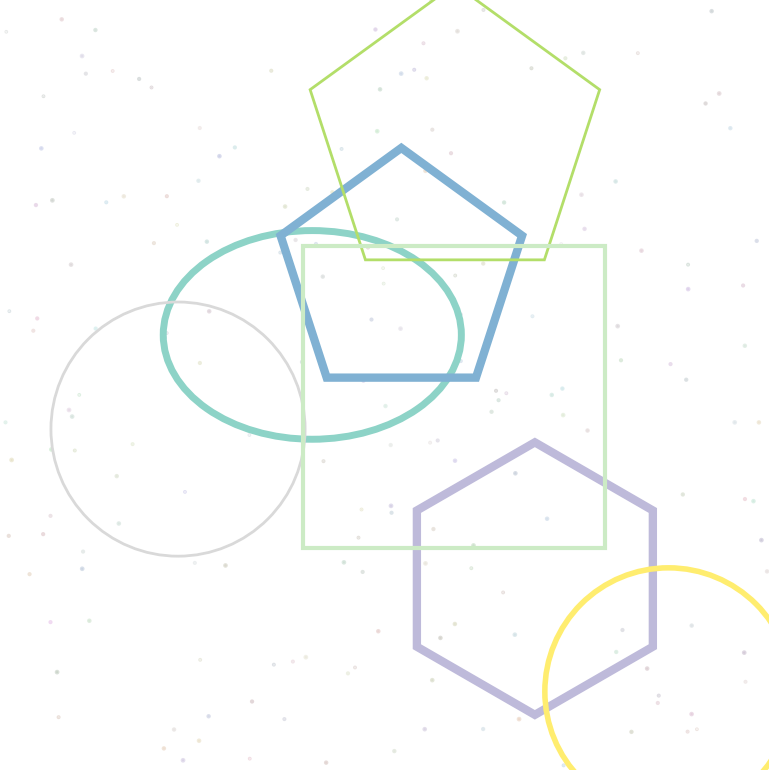[{"shape": "oval", "thickness": 2.5, "radius": 0.97, "center": [0.406, 0.565]}, {"shape": "hexagon", "thickness": 3, "radius": 0.88, "center": [0.695, 0.249]}, {"shape": "pentagon", "thickness": 3, "radius": 0.82, "center": [0.521, 0.643]}, {"shape": "pentagon", "thickness": 1, "radius": 0.99, "center": [0.591, 0.822]}, {"shape": "circle", "thickness": 1, "radius": 0.83, "center": [0.231, 0.443]}, {"shape": "square", "thickness": 1.5, "radius": 0.98, "center": [0.59, 0.484]}, {"shape": "circle", "thickness": 2, "radius": 0.8, "center": [0.868, 0.102]}]